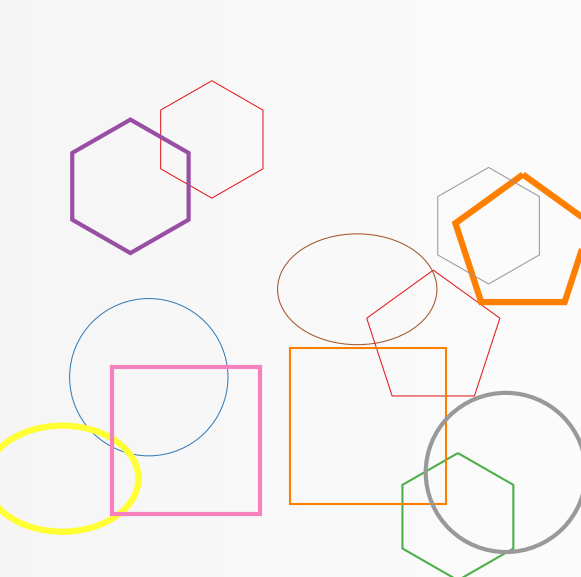[{"shape": "pentagon", "thickness": 0.5, "radius": 0.6, "center": [0.745, 0.411]}, {"shape": "hexagon", "thickness": 0.5, "radius": 0.51, "center": [0.364, 0.758]}, {"shape": "circle", "thickness": 0.5, "radius": 0.68, "center": [0.256, 0.346]}, {"shape": "hexagon", "thickness": 1, "radius": 0.55, "center": [0.788, 0.104]}, {"shape": "hexagon", "thickness": 2, "radius": 0.58, "center": [0.224, 0.676]}, {"shape": "square", "thickness": 1, "radius": 0.67, "center": [0.633, 0.262]}, {"shape": "pentagon", "thickness": 3, "radius": 0.61, "center": [0.9, 0.575]}, {"shape": "oval", "thickness": 3, "radius": 0.66, "center": [0.107, 0.17]}, {"shape": "oval", "thickness": 0.5, "radius": 0.69, "center": [0.615, 0.498]}, {"shape": "square", "thickness": 2, "radius": 0.64, "center": [0.32, 0.237]}, {"shape": "circle", "thickness": 2, "radius": 0.69, "center": [0.87, 0.181]}, {"shape": "hexagon", "thickness": 0.5, "radius": 0.5, "center": [0.841, 0.608]}]